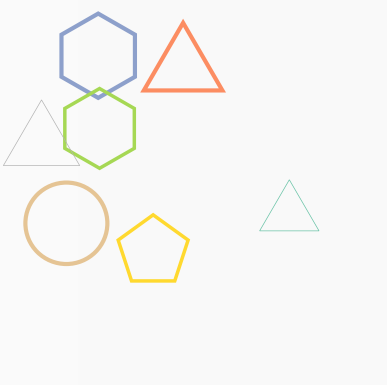[{"shape": "triangle", "thickness": 0.5, "radius": 0.44, "center": [0.747, 0.445]}, {"shape": "triangle", "thickness": 3, "radius": 0.59, "center": [0.473, 0.824]}, {"shape": "hexagon", "thickness": 3, "radius": 0.55, "center": [0.253, 0.855]}, {"shape": "hexagon", "thickness": 2.5, "radius": 0.52, "center": [0.257, 0.666]}, {"shape": "pentagon", "thickness": 2.5, "radius": 0.47, "center": [0.395, 0.347]}, {"shape": "circle", "thickness": 3, "radius": 0.53, "center": [0.171, 0.42]}, {"shape": "triangle", "thickness": 0.5, "radius": 0.57, "center": [0.107, 0.627]}]